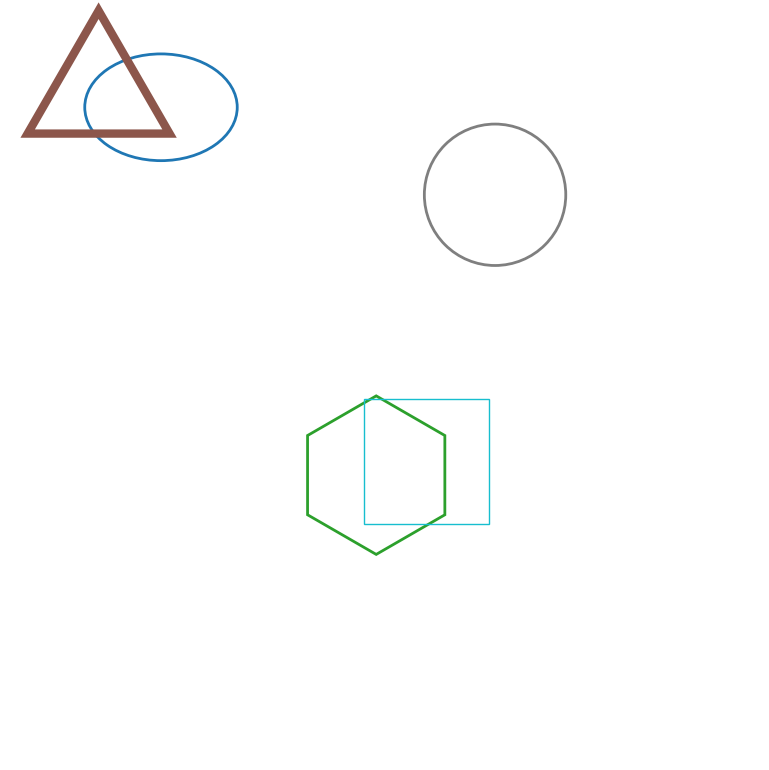[{"shape": "oval", "thickness": 1, "radius": 0.5, "center": [0.209, 0.861]}, {"shape": "hexagon", "thickness": 1, "radius": 0.51, "center": [0.489, 0.383]}, {"shape": "triangle", "thickness": 3, "radius": 0.53, "center": [0.128, 0.88]}, {"shape": "circle", "thickness": 1, "radius": 0.46, "center": [0.643, 0.747]}, {"shape": "square", "thickness": 0.5, "radius": 0.4, "center": [0.554, 0.4]}]